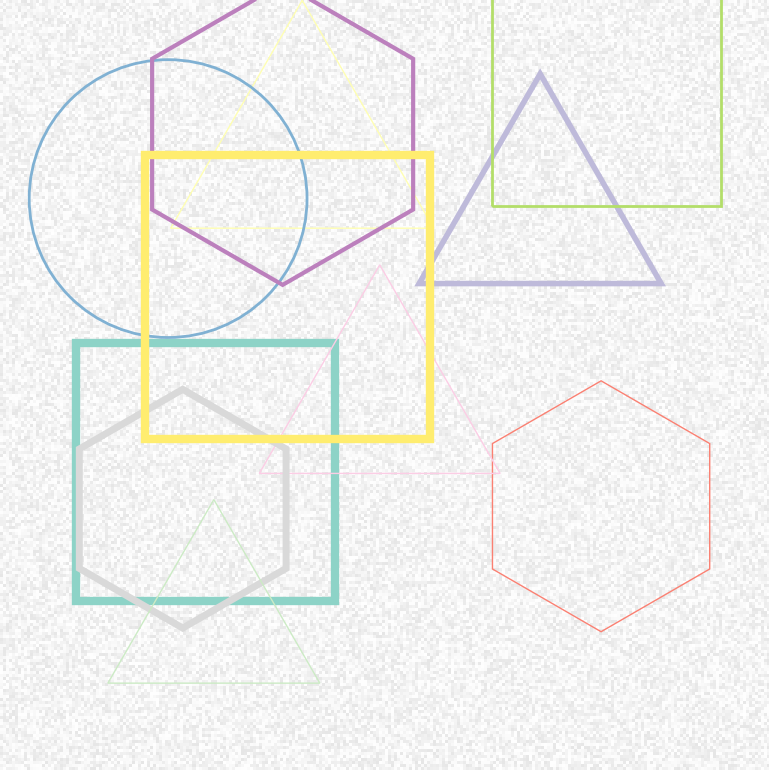[{"shape": "square", "thickness": 3, "radius": 0.84, "center": [0.266, 0.387]}, {"shape": "triangle", "thickness": 0.5, "radius": 0.99, "center": [0.393, 0.802]}, {"shape": "triangle", "thickness": 2, "radius": 0.91, "center": [0.702, 0.723]}, {"shape": "hexagon", "thickness": 0.5, "radius": 0.81, "center": [0.781, 0.343]}, {"shape": "circle", "thickness": 1, "radius": 0.9, "center": [0.218, 0.742]}, {"shape": "square", "thickness": 1, "radius": 0.74, "center": [0.787, 0.882]}, {"shape": "triangle", "thickness": 0.5, "radius": 0.9, "center": [0.493, 0.475]}, {"shape": "hexagon", "thickness": 2.5, "radius": 0.78, "center": [0.237, 0.339]}, {"shape": "hexagon", "thickness": 1.5, "radius": 0.98, "center": [0.367, 0.826]}, {"shape": "triangle", "thickness": 0.5, "radius": 0.79, "center": [0.278, 0.192]}, {"shape": "square", "thickness": 3, "radius": 0.92, "center": [0.374, 0.615]}]